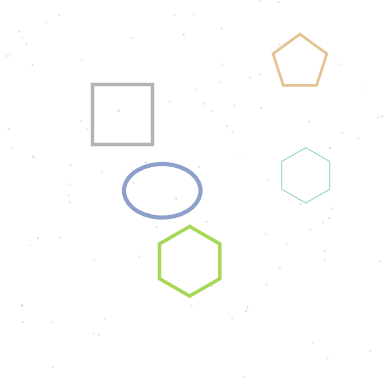[{"shape": "hexagon", "thickness": 0.5, "radius": 0.36, "center": [0.794, 0.545]}, {"shape": "oval", "thickness": 3, "radius": 0.5, "center": [0.421, 0.505]}, {"shape": "hexagon", "thickness": 2.5, "radius": 0.45, "center": [0.493, 0.321]}, {"shape": "pentagon", "thickness": 2, "radius": 0.37, "center": [0.779, 0.838]}, {"shape": "square", "thickness": 2.5, "radius": 0.38, "center": [0.317, 0.704]}]